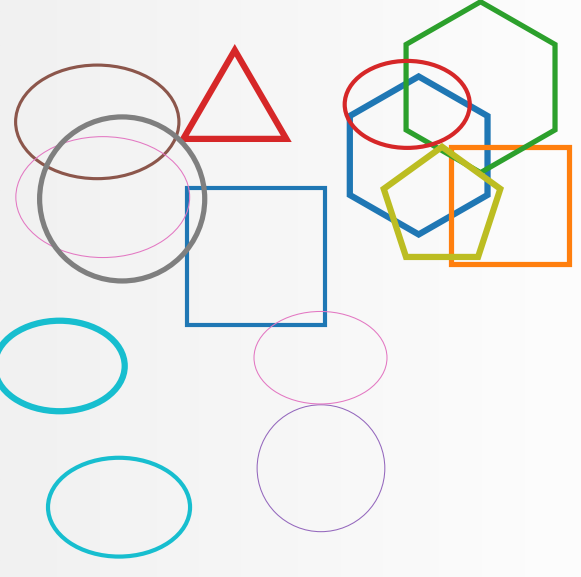[{"shape": "square", "thickness": 2, "radius": 0.59, "center": [0.44, 0.556]}, {"shape": "hexagon", "thickness": 3, "radius": 0.68, "center": [0.72, 0.73]}, {"shape": "square", "thickness": 2.5, "radius": 0.51, "center": [0.877, 0.643]}, {"shape": "hexagon", "thickness": 2.5, "radius": 0.74, "center": [0.827, 0.848]}, {"shape": "triangle", "thickness": 3, "radius": 0.51, "center": [0.404, 0.81]}, {"shape": "oval", "thickness": 2, "radius": 0.54, "center": [0.701, 0.818]}, {"shape": "circle", "thickness": 0.5, "radius": 0.55, "center": [0.552, 0.188]}, {"shape": "oval", "thickness": 1.5, "radius": 0.7, "center": [0.167, 0.788]}, {"shape": "oval", "thickness": 0.5, "radius": 0.75, "center": [0.177, 0.658]}, {"shape": "oval", "thickness": 0.5, "radius": 0.57, "center": [0.551, 0.38]}, {"shape": "circle", "thickness": 2.5, "radius": 0.71, "center": [0.21, 0.655]}, {"shape": "pentagon", "thickness": 3, "radius": 0.53, "center": [0.76, 0.64]}, {"shape": "oval", "thickness": 2, "radius": 0.61, "center": [0.205, 0.121]}, {"shape": "oval", "thickness": 3, "radius": 0.56, "center": [0.103, 0.365]}]